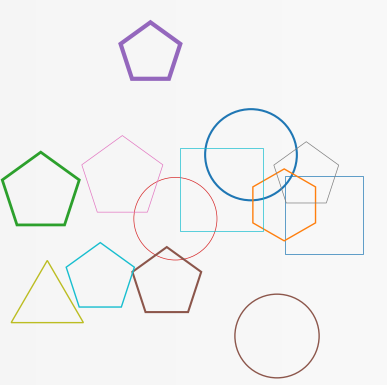[{"shape": "square", "thickness": 0.5, "radius": 0.51, "center": [0.837, 0.441]}, {"shape": "circle", "thickness": 1.5, "radius": 0.59, "center": [0.648, 0.598]}, {"shape": "hexagon", "thickness": 1, "radius": 0.47, "center": [0.733, 0.468]}, {"shape": "pentagon", "thickness": 2, "radius": 0.52, "center": [0.105, 0.5]}, {"shape": "circle", "thickness": 0.5, "radius": 0.54, "center": [0.453, 0.432]}, {"shape": "pentagon", "thickness": 3, "radius": 0.41, "center": [0.388, 0.861]}, {"shape": "circle", "thickness": 1, "radius": 0.54, "center": [0.715, 0.127]}, {"shape": "pentagon", "thickness": 1.5, "radius": 0.47, "center": [0.43, 0.265]}, {"shape": "pentagon", "thickness": 0.5, "radius": 0.55, "center": [0.316, 0.538]}, {"shape": "pentagon", "thickness": 0.5, "radius": 0.44, "center": [0.79, 0.544]}, {"shape": "triangle", "thickness": 1, "radius": 0.54, "center": [0.122, 0.216]}, {"shape": "pentagon", "thickness": 1, "radius": 0.46, "center": [0.259, 0.277]}, {"shape": "square", "thickness": 0.5, "radius": 0.54, "center": [0.572, 0.509]}]